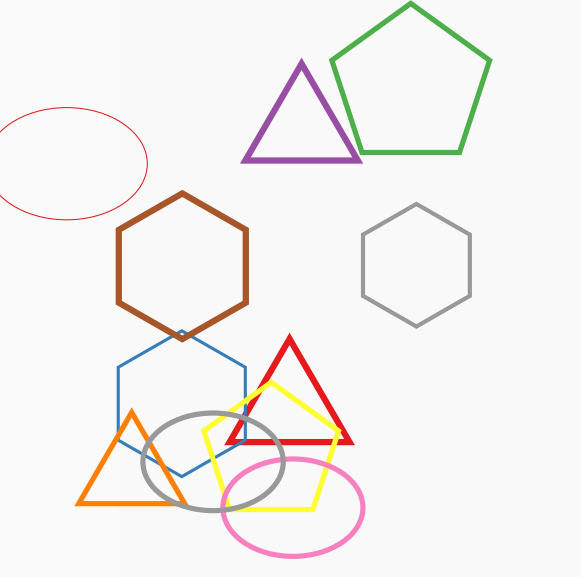[{"shape": "oval", "thickness": 0.5, "radius": 0.69, "center": [0.115, 0.716]}, {"shape": "triangle", "thickness": 3, "radius": 0.6, "center": [0.498, 0.293]}, {"shape": "hexagon", "thickness": 1.5, "radius": 0.63, "center": [0.313, 0.3]}, {"shape": "pentagon", "thickness": 2.5, "radius": 0.71, "center": [0.707, 0.851]}, {"shape": "triangle", "thickness": 3, "radius": 0.56, "center": [0.519, 0.777]}, {"shape": "triangle", "thickness": 2.5, "radius": 0.53, "center": [0.227, 0.18]}, {"shape": "pentagon", "thickness": 2.5, "radius": 0.61, "center": [0.467, 0.215]}, {"shape": "hexagon", "thickness": 3, "radius": 0.63, "center": [0.314, 0.538]}, {"shape": "oval", "thickness": 2.5, "radius": 0.6, "center": [0.504, 0.12]}, {"shape": "oval", "thickness": 2.5, "radius": 0.6, "center": [0.367, 0.199]}, {"shape": "hexagon", "thickness": 2, "radius": 0.53, "center": [0.716, 0.54]}]